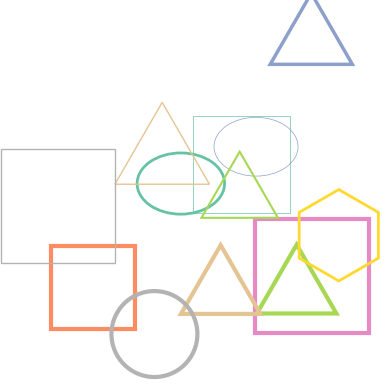[{"shape": "square", "thickness": 0.5, "radius": 0.63, "center": [0.627, 0.573]}, {"shape": "oval", "thickness": 2, "radius": 0.57, "center": [0.47, 0.523]}, {"shape": "square", "thickness": 3, "radius": 0.54, "center": [0.242, 0.253]}, {"shape": "triangle", "thickness": 2.5, "radius": 0.62, "center": [0.809, 0.894]}, {"shape": "oval", "thickness": 0.5, "radius": 0.55, "center": [0.665, 0.619]}, {"shape": "square", "thickness": 3, "radius": 0.74, "center": [0.809, 0.283]}, {"shape": "triangle", "thickness": 1.5, "radius": 0.57, "center": [0.623, 0.492]}, {"shape": "triangle", "thickness": 3, "radius": 0.6, "center": [0.771, 0.245]}, {"shape": "hexagon", "thickness": 2, "radius": 0.59, "center": [0.88, 0.389]}, {"shape": "triangle", "thickness": 1, "radius": 0.71, "center": [0.421, 0.592]}, {"shape": "triangle", "thickness": 3, "radius": 0.6, "center": [0.573, 0.244]}, {"shape": "circle", "thickness": 3, "radius": 0.56, "center": [0.401, 0.132]}, {"shape": "square", "thickness": 1, "radius": 0.74, "center": [0.152, 0.466]}]